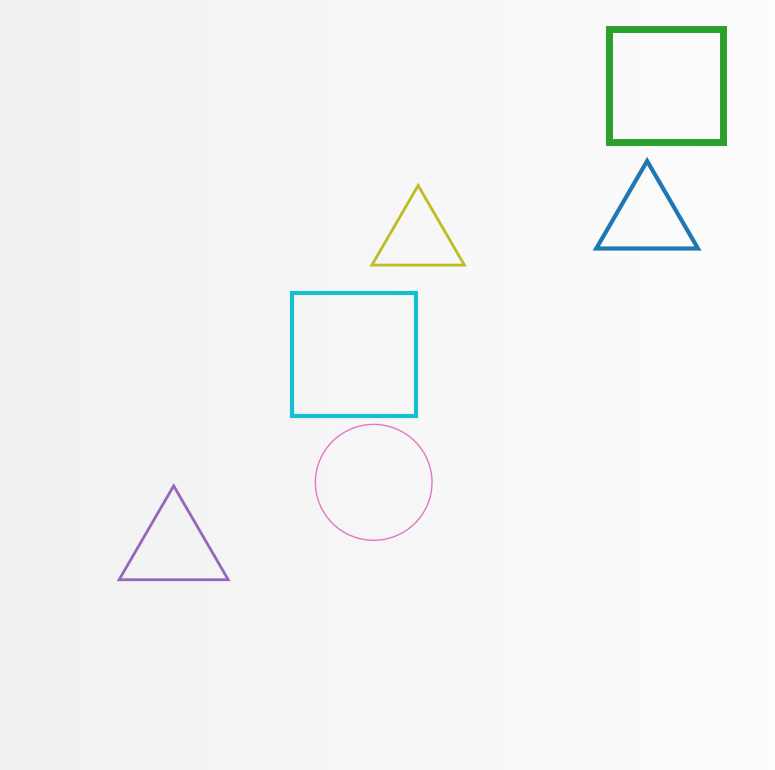[{"shape": "triangle", "thickness": 1.5, "radius": 0.38, "center": [0.835, 0.715]}, {"shape": "square", "thickness": 2.5, "radius": 0.37, "center": [0.859, 0.889]}, {"shape": "triangle", "thickness": 1, "radius": 0.41, "center": [0.224, 0.288]}, {"shape": "circle", "thickness": 0.5, "radius": 0.38, "center": [0.482, 0.374]}, {"shape": "triangle", "thickness": 1, "radius": 0.34, "center": [0.54, 0.69]}, {"shape": "square", "thickness": 1.5, "radius": 0.4, "center": [0.456, 0.54]}]